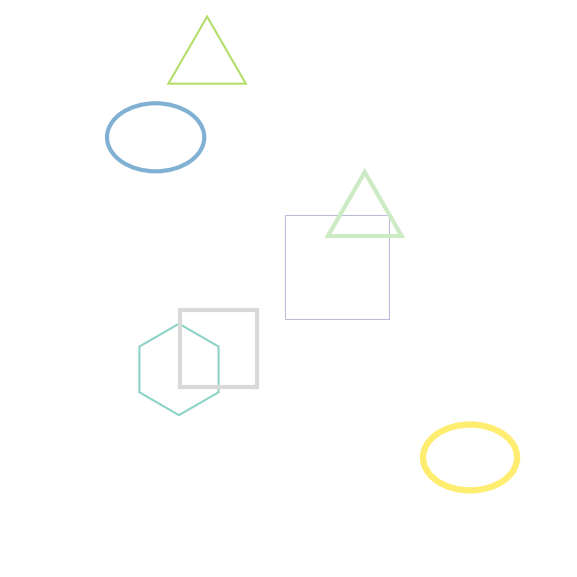[{"shape": "hexagon", "thickness": 1, "radius": 0.4, "center": [0.31, 0.359]}, {"shape": "square", "thickness": 0.5, "radius": 0.45, "center": [0.584, 0.537]}, {"shape": "oval", "thickness": 2, "radius": 0.42, "center": [0.27, 0.761]}, {"shape": "triangle", "thickness": 1, "radius": 0.39, "center": [0.359, 0.893]}, {"shape": "square", "thickness": 2, "radius": 0.34, "center": [0.379, 0.395]}, {"shape": "triangle", "thickness": 2, "radius": 0.37, "center": [0.632, 0.627]}, {"shape": "oval", "thickness": 3, "radius": 0.41, "center": [0.814, 0.207]}]